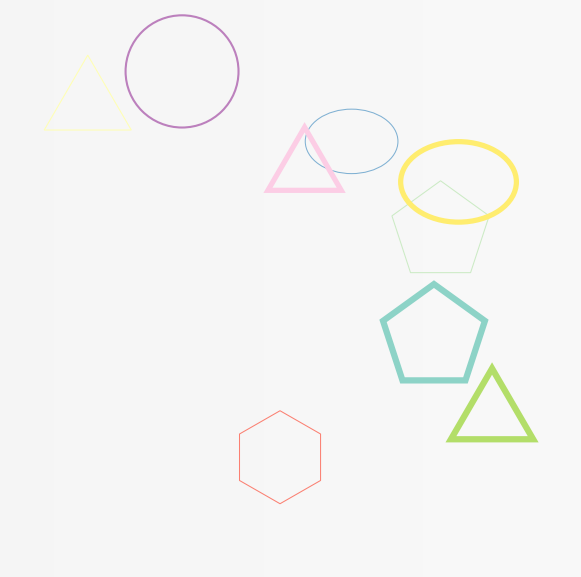[{"shape": "pentagon", "thickness": 3, "radius": 0.46, "center": [0.747, 0.415]}, {"shape": "triangle", "thickness": 0.5, "radius": 0.43, "center": [0.151, 0.817]}, {"shape": "hexagon", "thickness": 0.5, "radius": 0.4, "center": [0.482, 0.207]}, {"shape": "oval", "thickness": 0.5, "radius": 0.4, "center": [0.605, 0.754]}, {"shape": "triangle", "thickness": 3, "radius": 0.41, "center": [0.847, 0.279]}, {"shape": "triangle", "thickness": 2.5, "radius": 0.36, "center": [0.524, 0.706]}, {"shape": "circle", "thickness": 1, "radius": 0.49, "center": [0.313, 0.875]}, {"shape": "pentagon", "thickness": 0.5, "radius": 0.44, "center": [0.758, 0.598]}, {"shape": "oval", "thickness": 2.5, "radius": 0.5, "center": [0.789, 0.684]}]